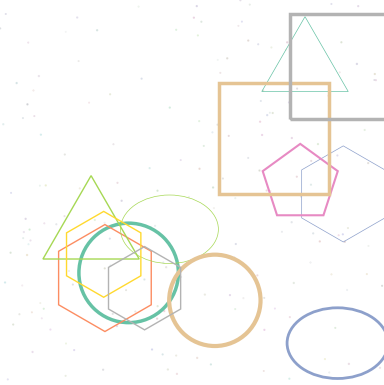[{"shape": "circle", "thickness": 2.5, "radius": 0.65, "center": [0.334, 0.291]}, {"shape": "triangle", "thickness": 0.5, "radius": 0.65, "center": [0.792, 0.827]}, {"shape": "hexagon", "thickness": 1, "radius": 0.69, "center": [0.273, 0.278]}, {"shape": "hexagon", "thickness": 0.5, "radius": 0.62, "center": [0.892, 0.496]}, {"shape": "oval", "thickness": 2, "radius": 0.66, "center": [0.877, 0.109]}, {"shape": "pentagon", "thickness": 1.5, "radius": 0.51, "center": [0.78, 0.524]}, {"shape": "triangle", "thickness": 1, "radius": 0.72, "center": [0.237, 0.399]}, {"shape": "oval", "thickness": 0.5, "radius": 0.64, "center": [0.44, 0.405]}, {"shape": "hexagon", "thickness": 1, "radius": 0.56, "center": [0.269, 0.339]}, {"shape": "circle", "thickness": 3, "radius": 0.59, "center": [0.558, 0.22]}, {"shape": "square", "thickness": 2.5, "radius": 0.72, "center": [0.711, 0.64]}, {"shape": "square", "thickness": 2.5, "radius": 0.68, "center": [0.888, 0.828]}, {"shape": "hexagon", "thickness": 1, "radius": 0.54, "center": [0.376, 0.251]}]